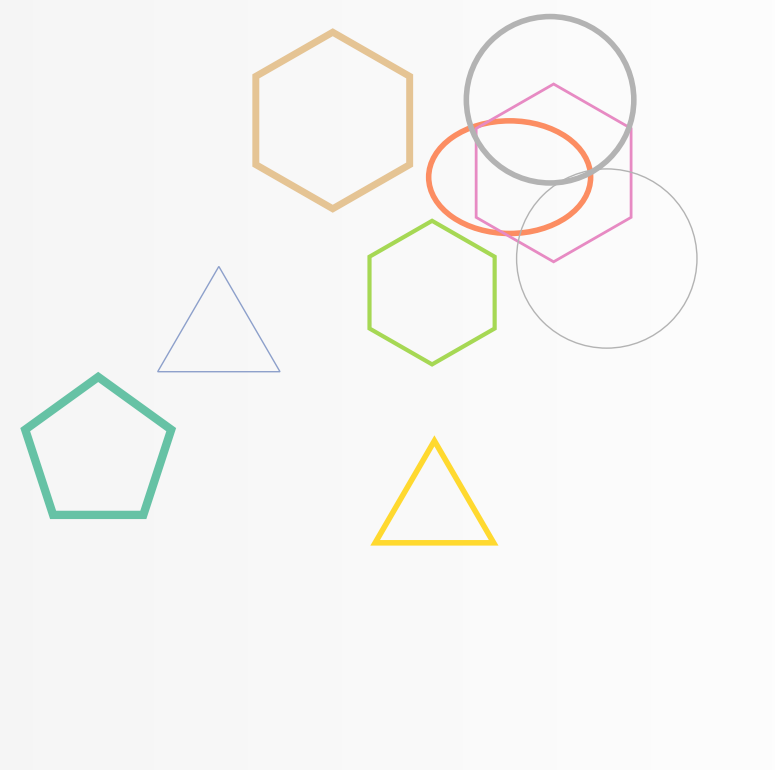[{"shape": "pentagon", "thickness": 3, "radius": 0.5, "center": [0.127, 0.411]}, {"shape": "oval", "thickness": 2, "radius": 0.52, "center": [0.658, 0.77]}, {"shape": "triangle", "thickness": 0.5, "radius": 0.46, "center": [0.282, 0.563]}, {"shape": "hexagon", "thickness": 1, "radius": 0.58, "center": [0.714, 0.775]}, {"shape": "hexagon", "thickness": 1.5, "radius": 0.47, "center": [0.558, 0.62]}, {"shape": "triangle", "thickness": 2, "radius": 0.44, "center": [0.561, 0.339]}, {"shape": "hexagon", "thickness": 2.5, "radius": 0.57, "center": [0.429, 0.844]}, {"shape": "circle", "thickness": 2, "radius": 0.54, "center": [0.71, 0.87]}, {"shape": "circle", "thickness": 0.5, "radius": 0.58, "center": [0.783, 0.664]}]